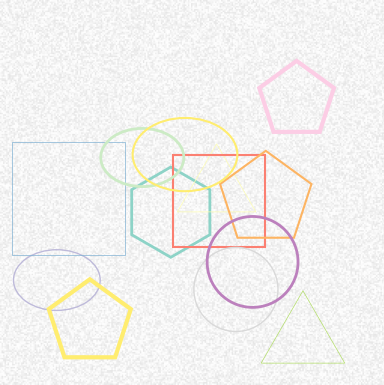[{"shape": "hexagon", "thickness": 2, "radius": 0.59, "center": [0.444, 0.449]}, {"shape": "triangle", "thickness": 0.5, "radius": 0.59, "center": [0.563, 0.509]}, {"shape": "oval", "thickness": 1, "radius": 0.56, "center": [0.148, 0.273]}, {"shape": "square", "thickness": 1.5, "radius": 0.6, "center": [0.568, 0.479]}, {"shape": "square", "thickness": 0.5, "radius": 0.73, "center": [0.178, 0.485]}, {"shape": "pentagon", "thickness": 1.5, "radius": 0.62, "center": [0.69, 0.483]}, {"shape": "triangle", "thickness": 0.5, "radius": 0.63, "center": [0.787, 0.119]}, {"shape": "pentagon", "thickness": 3, "radius": 0.51, "center": [0.77, 0.74]}, {"shape": "circle", "thickness": 1, "radius": 0.55, "center": [0.613, 0.248]}, {"shape": "circle", "thickness": 2, "radius": 0.59, "center": [0.656, 0.32]}, {"shape": "oval", "thickness": 2, "radius": 0.54, "center": [0.37, 0.591]}, {"shape": "pentagon", "thickness": 3, "radius": 0.56, "center": [0.233, 0.163]}, {"shape": "oval", "thickness": 1.5, "radius": 0.68, "center": [0.48, 0.599]}]